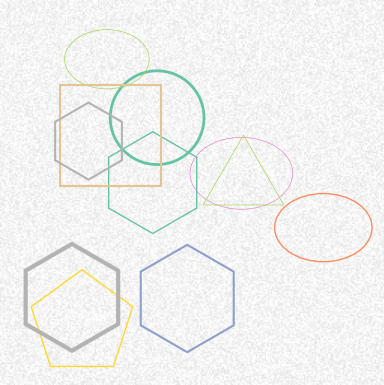[{"shape": "hexagon", "thickness": 1, "radius": 0.66, "center": [0.397, 0.526]}, {"shape": "circle", "thickness": 2, "radius": 0.61, "center": [0.408, 0.694]}, {"shape": "oval", "thickness": 1, "radius": 0.63, "center": [0.84, 0.409]}, {"shape": "hexagon", "thickness": 1.5, "radius": 0.7, "center": [0.486, 0.225]}, {"shape": "oval", "thickness": 0.5, "radius": 0.67, "center": [0.627, 0.55]}, {"shape": "triangle", "thickness": 0.5, "radius": 0.6, "center": [0.632, 0.528]}, {"shape": "oval", "thickness": 0.5, "radius": 0.55, "center": [0.278, 0.846]}, {"shape": "pentagon", "thickness": 1, "radius": 0.69, "center": [0.213, 0.161]}, {"shape": "square", "thickness": 1.5, "radius": 0.66, "center": [0.287, 0.648]}, {"shape": "hexagon", "thickness": 3, "radius": 0.69, "center": [0.187, 0.228]}, {"shape": "hexagon", "thickness": 1.5, "radius": 0.5, "center": [0.23, 0.634]}]